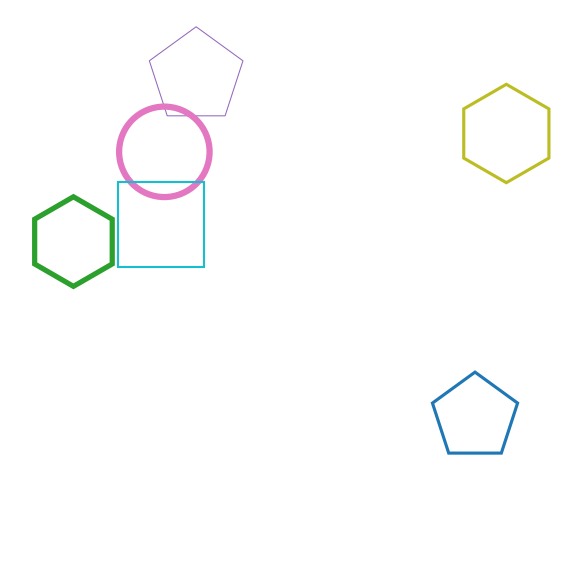[{"shape": "pentagon", "thickness": 1.5, "radius": 0.39, "center": [0.823, 0.277]}, {"shape": "hexagon", "thickness": 2.5, "radius": 0.39, "center": [0.127, 0.581]}, {"shape": "pentagon", "thickness": 0.5, "radius": 0.43, "center": [0.34, 0.868]}, {"shape": "circle", "thickness": 3, "radius": 0.39, "center": [0.285, 0.736]}, {"shape": "hexagon", "thickness": 1.5, "radius": 0.43, "center": [0.877, 0.768]}, {"shape": "square", "thickness": 1, "radius": 0.37, "center": [0.279, 0.611]}]